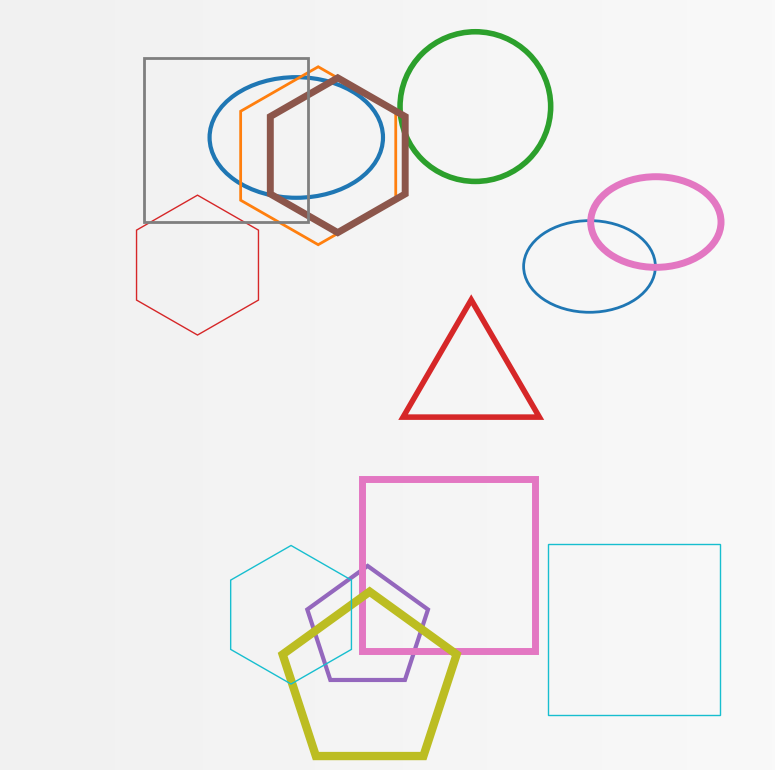[{"shape": "oval", "thickness": 1, "radius": 0.43, "center": [0.761, 0.654]}, {"shape": "oval", "thickness": 1.5, "radius": 0.56, "center": [0.382, 0.821]}, {"shape": "hexagon", "thickness": 1, "radius": 0.58, "center": [0.411, 0.798]}, {"shape": "circle", "thickness": 2, "radius": 0.49, "center": [0.613, 0.862]}, {"shape": "hexagon", "thickness": 0.5, "radius": 0.45, "center": [0.255, 0.656]}, {"shape": "triangle", "thickness": 2, "radius": 0.51, "center": [0.608, 0.509]}, {"shape": "pentagon", "thickness": 1.5, "radius": 0.41, "center": [0.474, 0.183]}, {"shape": "hexagon", "thickness": 2.5, "radius": 0.5, "center": [0.436, 0.798]}, {"shape": "square", "thickness": 2.5, "radius": 0.56, "center": [0.579, 0.266]}, {"shape": "oval", "thickness": 2.5, "radius": 0.42, "center": [0.846, 0.712]}, {"shape": "square", "thickness": 1, "radius": 0.53, "center": [0.291, 0.818]}, {"shape": "pentagon", "thickness": 3, "radius": 0.59, "center": [0.477, 0.114]}, {"shape": "hexagon", "thickness": 0.5, "radius": 0.45, "center": [0.376, 0.202]}, {"shape": "square", "thickness": 0.5, "radius": 0.56, "center": [0.818, 0.182]}]